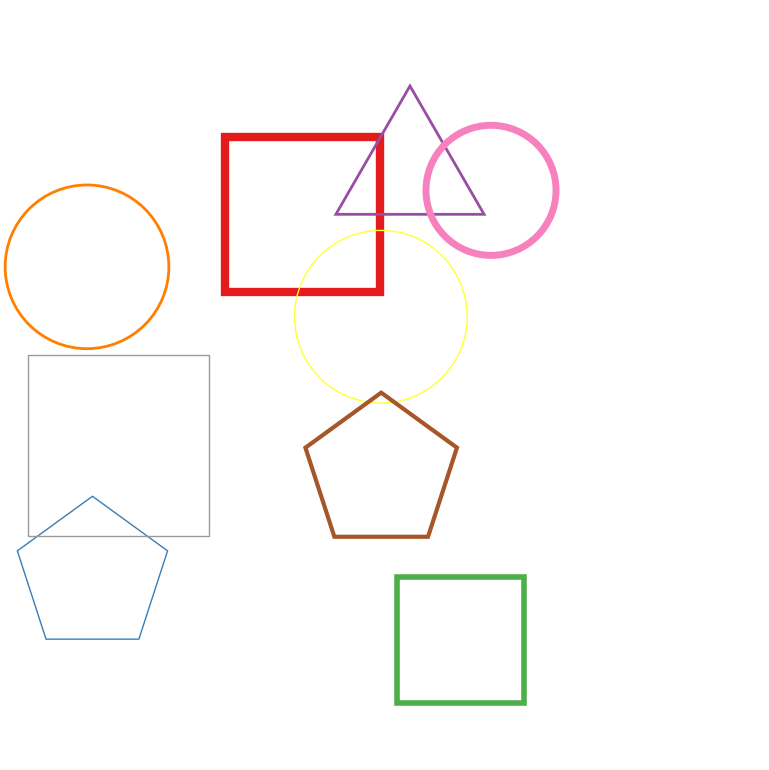[{"shape": "square", "thickness": 3, "radius": 0.5, "center": [0.393, 0.722]}, {"shape": "pentagon", "thickness": 0.5, "radius": 0.51, "center": [0.12, 0.253]}, {"shape": "square", "thickness": 2, "radius": 0.41, "center": [0.598, 0.169]}, {"shape": "triangle", "thickness": 1, "radius": 0.56, "center": [0.532, 0.777]}, {"shape": "circle", "thickness": 1, "radius": 0.53, "center": [0.113, 0.653]}, {"shape": "circle", "thickness": 0.5, "radius": 0.56, "center": [0.495, 0.589]}, {"shape": "pentagon", "thickness": 1.5, "radius": 0.52, "center": [0.495, 0.387]}, {"shape": "circle", "thickness": 2.5, "radius": 0.42, "center": [0.638, 0.753]}, {"shape": "square", "thickness": 0.5, "radius": 0.59, "center": [0.154, 0.421]}]